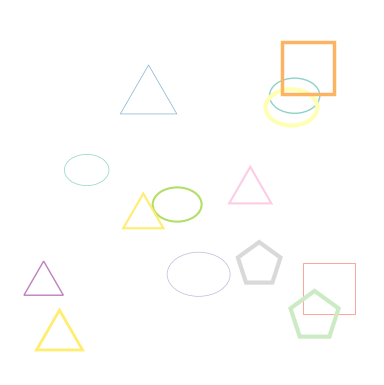[{"shape": "oval", "thickness": 0.5, "radius": 0.29, "center": [0.225, 0.558]}, {"shape": "oval", "thickness": 1, "radius": 0.33, "center": [0.765, 0.751]}, {"shape": "oval", "thickness": 3, "radius": 0.34, "center": [0.757, 0.721]}, {"shape": "oval", "thickness": 0.5, "radius": 0.41, "center": [0.516, 0.288]}, {"shape": "square", "thickness": 0.5, "radius": 0.33, "center": [0.855, 0.25]}, {"shape": "triangle", "thickness": 0.5, "radius": 0.42, "center": [0.386, 0.746]}, {"shape": "square", "thickness": 2.5, "radius": 0.34, "center": [0.8, 0.825]}, {"shape": "oval", "thickness": 1.5, "radius": 0.32, "center": [0.46, 0.469]}, {"shape": "triangle", "thickness": 1.5, "radius": 0.32, "center": [0.65, 0.503]}, {"shape": "pentagon", "thickness": 3, "radius": 0.29, "center": [0.673, 0.313]}, {"shape": "triangle", "thickness": 1, "radius": 0.3, "center": [0.113, 0.263]}, {"shape": "pentagon", "thickness": 3, "radius": 0.33, "center": [0.817, 0.179]}, {"shape": "triangle", "thickness": 2, "radius": 0.35, "center": [0.155, 0.125]}, {"shape": "triangle", "thickness": 1.5, "radius": 0.3, "center": [0.372, 0.437]}]